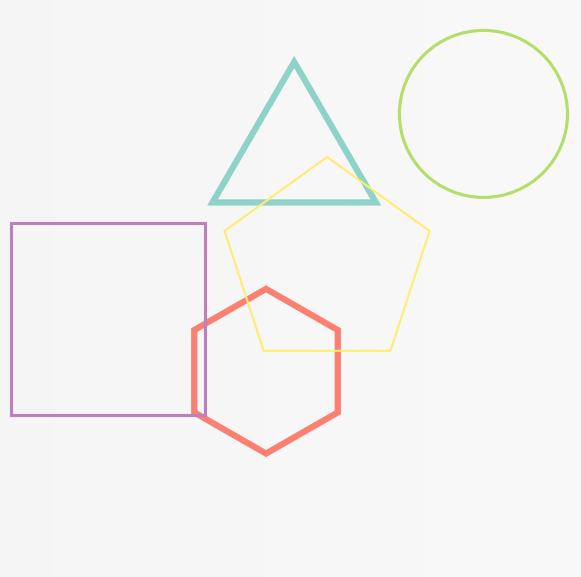[{"shape": "triangle", "thickness": 3, "radius": 0.81, "center": [0.506, 0.73]}, {"shape": "hexagon", "thickness": 3, "radius": 0.71, "center": [0.458, 0.356]}, {"shape": "circle", "thickness": 1.5, "radius": 0.72, "center": [0.832, 0.802]}, {"shape": "square", "thickness": 1.5, "radius": 0.83, "center": [0.186, 0.447]}, {"shape": "pentagon", "thickness": 1, "radius": 0.93, "center": [0.563, 0.542]}]